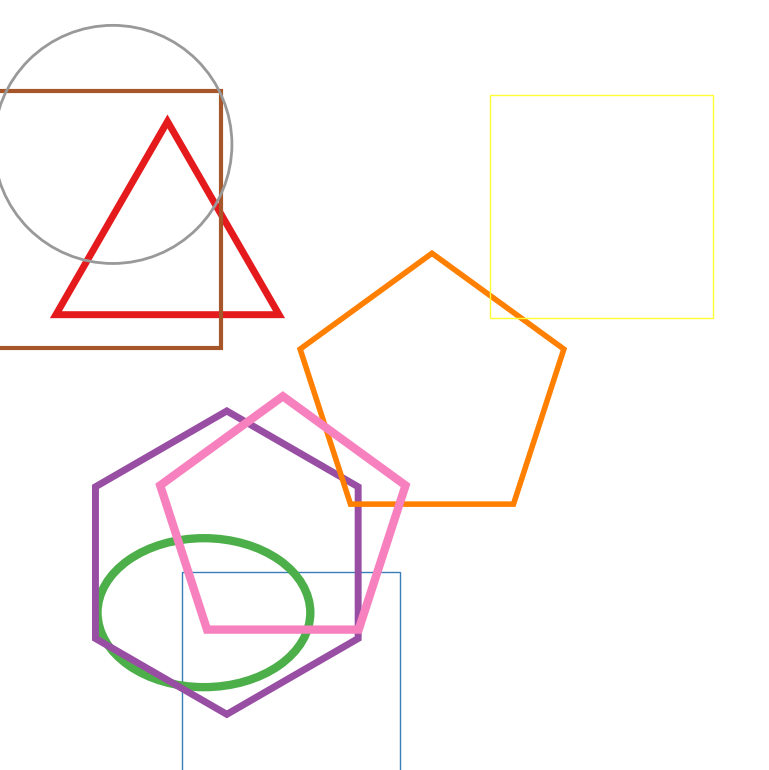[{"shape": "triangle", "thickness": 2.5, "radius": 0.84, "center": [0.218, 0.675]}, {"shape": "square", "thickness": 0.5, "radius": 0.71, "center": [0.378, 0.115]}, {"shape": "oval", "thickness": 3, "radius": 0.69, "center": [0.265, 0.204]}, {"shape": "hexagon", "thickness": 2.5, "radius": 0.98, "center": [0.295, 0.269]}, {"shape": "pentagon", "thickness": 2, "radius": 0.9, "center": [0.561, 0.491]}, {"shape": "square", "thickness": 0.5, "radius": 0.72, "center": [0.782, 0.732]}, {"shape": "square", "thickness": 1.5, "radius": 0.83, "center": [0.12, 0.715]}, {"shape": "pentagon", "thickness": 3, "radius": 0.84, "center": [0.367, 0.318]}, {"shape": "circle", "thickness": 1, "radius": 0.77, "center": [0.147, 0.812]}]